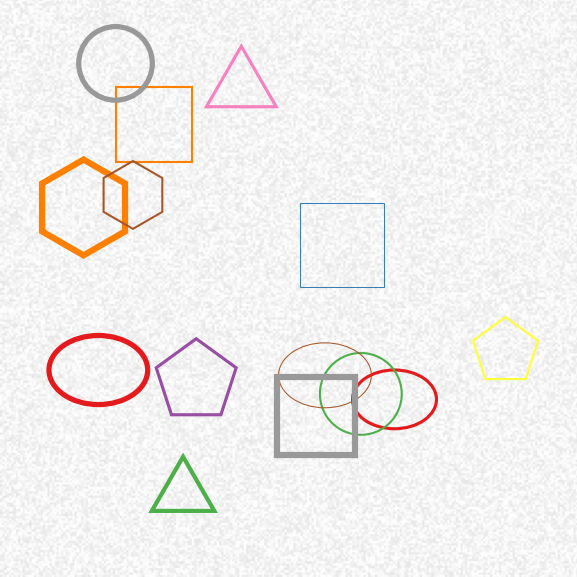[{"shape": "oval", "thickness": 2.5, "radius": 0.43, "center": [0.17, 0.358]}, {"shape": "oval", "thickness": 1.5, "radius": 0.36, "center": [0.683, 0.308]}, {"shape": "square", "thickness": 0.5, "radius": 0.36, "center": [0.593, 0.574]}, {"shape": "triangle", "thickness": 2, "radius": 0.31, "center": [0.317, 0.146]}, {"shape": "circle", "thickness": 1, "radius": 0.35, "center": [0.625, 0.317]}, {"shape": "pentagon", "thickness": 1.5, "radius": 0.36, "center": [0.34, 0.34]}, {"shape": "hexagon", "thickness": 3, "radius": 0.41, "center": [0.145, 0.64]}, {"shape": "square", "thickness": 1, "radius": 0.33, "center": [0.267, 0.783]}, {"shape": "pentagon", "thickness": 1, "radius": 0.3, "center": [0.875, 0.391]}, {"shape": "oval", "thickness": 0.5, "radius": 0.4, "center": [0.563, 0.349]}, {"shape": "hexagon", "thickness": 1, "radius": 0.29, "center": [0.23, 0.662]}, {"shape": "triangle", "thickness": 1.5, "radius": 0.35, "center": [0.418, 0.849]}, {"shape": "circle", "thickness": 2.5, "radius": 0.32, "center": [0.2, 0.889]}, {"shape": "square", "thickness": 3, "radius": 0.34, "center": [0.547, 0.279]}]